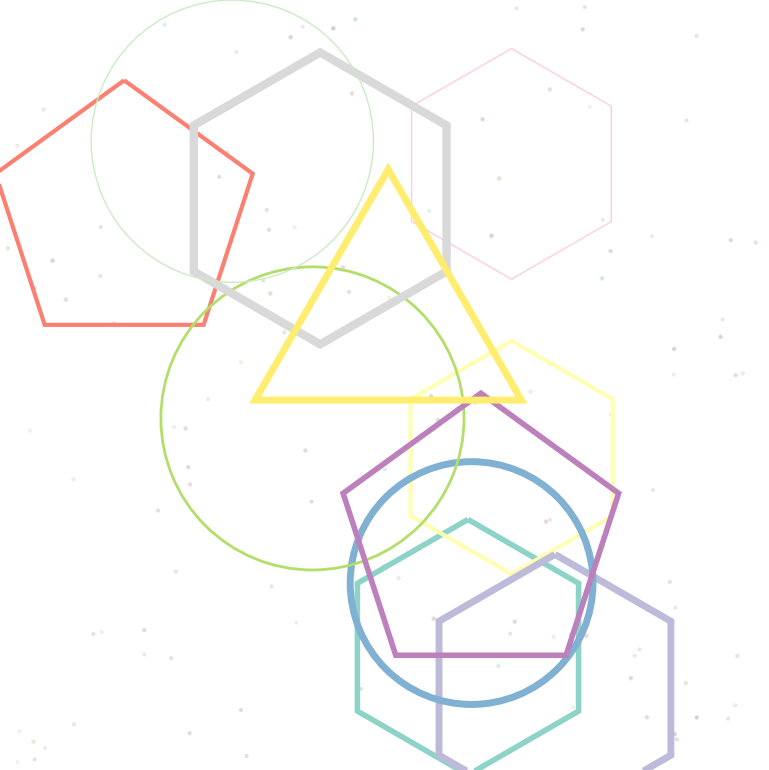[{"shape": "hexagon", "thickness": 2, "radius": 0.83, "center": [0.608, 0.159]}, {"shape": "hexagon", "thickness": 1.5, "radius": 0.76, "center": [0.664, 0.406]}, {"shape": "hexagon", "thickness": 2.5, "radius": 0.87, "center": [0.721, 0.106]}, {"shape": "pentagon", "thickness": 1.5, "radius": 0.88, "center": [0.161, 0.72]}, {"shape": "circle", "thickness": 2.5, "radius": 0.79, "center": [0.612, 0.243]}, {"shape": "circle", "thickness": 1, "radius": 0.98, "center": [0.406, 0.457]}, {"shape": "hexagon", "thickness": 0.5, "radius": 0.75, "center": [0.664, 0.787]}, {"shape": "hexagon", "thickness": 3, "radius": 0.95, "center": [0.416, 0.742]}, {"shape": "pentagon", "thickness": 2, "radius": 0.94, "center": [0.625, 0.301]}, {"shape": "circle", "thickness": 0.5, "radius": 0.92, "center": [0.302, 0.817]}, {"shape": "triangle", "thickness": 2.5, "radius": 1.0, "center": [0.504, 0.58]}]